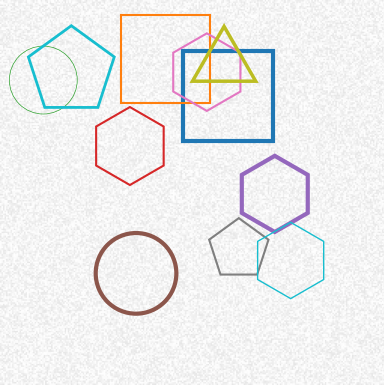[{"shape": "square", "thickness": 3, "radius": 0.59, "center": [0.593, 0.751]}, {"shape": "square", "thickness": 1.5, "radius": 0.58, "center": [0.429, 0.847]}, {"shape": "circle", "thickness": 0.5, "radius": 0.44, "center": [0.112, 0.792]}, {"shape": "hexagon", "thickness": 1.5, "radius": 0.51, "center": [0.337, 0.621]}, {"shape": "hexagon", "thickness": 3, "radius": 0.49, "center": [0.714, 0.496]}, {"shape": "circle", "thickness": 3, "radius": 0.52, "center": [0.353, 0.29]}, {"shape": "hexagon", "thickness": 1.5, "radius": 0.5, "center": [0.537, 0.813]}, {"shape": "pentagon", "thickness": 1.5, "radius": 0.41, "center": [0.62, 0.352]}, {"shape": "triangle", "thickness": 2.5, "radius": 0.47, "center": [0.582, 0.836]}, {"shape": "hexagon", "thickness": 1, "radius": 0.5, "center": [0.755, 0.323]}, {"shape": "pentagon", "thickness": 2, "radius": 0.59, "center": [0.185, 0.816]}]